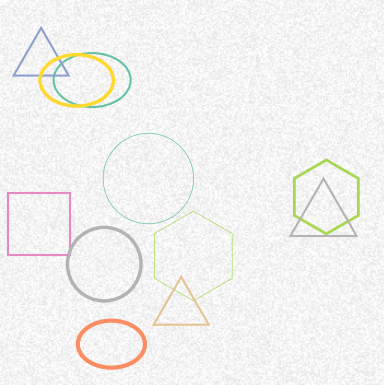[{"shape": "oval", "thickness": 1.5, "radius": 0.5, "center": [0.239, 0.792]}, {"shape": "circle", "thickness": 0.5, "radius": 0.59, "center": [0.385, 0.536]}, {"shape": "oval", "thickness": 3, "radius": 0.44, "center": [0.289, 0.106]}, {"shape": "triangle", "thickness": 1.5, "radius": 0.41, "center": [0.107, 0.845]}, {"shape": "square", "thickness": 1.5, "radius": 0.4, "center": [0.101, 0.418]}, {"shape": "hexagon", "thickness": 0.5, "radius": 0.58, "center": [0.502, 0.335]}, {"shape": "hexagon", "thickness": 2, "radius": 0.48, "center": [0.848, 0.489]}, {"shape": "oval", "thickness": 2.5, "radius": 0.48, "center": [0.199, 0.791]}, {"shape": "triangle", "thickness": 1.5, "radius": 0.41, "center": [0.471, 0.198]}, {"shape": "triangle", "thickness": 1.5, "radius": 0.5, "center": [0.84, 0.437]}, {"shape": "circle", "thickness": 2.5, "radius": 0.48, "center": [0.271, 0.314]}]